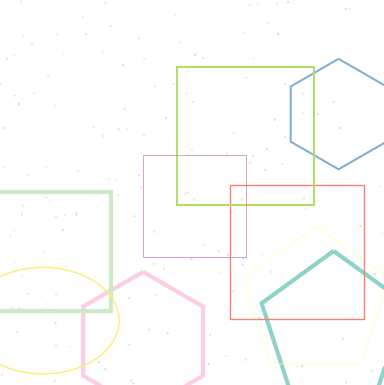[{"shape": "pentagon", "thickness": 3, "radius": 0.98, "center": [0.867, 0.152]}, {"shape": "pentagon", "thickness": 0.5, "radius": 0.99, "center": [0.821, 0.215]}, {"shape": "square", "thickness": 1, "radius": 0.87, "center": [0.771, 0.346]}, {"shape": "hexagon", "thickness": 1.5, "radius": 0.72, "center": [0.879, 0.704]}, {"shape": "square", "thickness": 1.5, "radius": 0.89, "center": [0.638, 0.646]}, {"shape": "hexagon", "thickness": 3, "radius": 0.9, "center": [0.372, 0.114]}, {"shape": "square", "thickness": 0.5, "radius": 0.67, "center": [0.504, 0.465]}, {"shape": "square", "thickness": 3, "radius": 0.77, "center": [0.133, 0.347]}, {"shape": "oval", "thickness": 1, "radius": 0.99, "center": [0.112, 0.167]}]